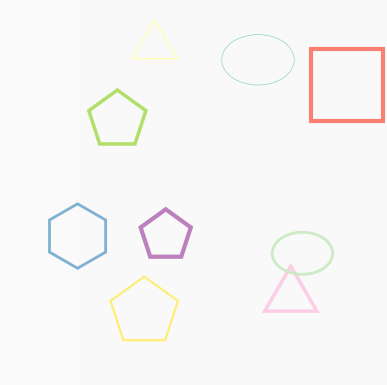[{"shape": "oval", "thickness": 0.5, "radius": 0.47, "center": [0.666, 0.845]}, {"shape": "triangle", "thickness": 1, "radius": 0.33, "center": [0.399, 0.881]}, {"shape": "square", "thickness": 3, "radius": 0.46, "center": [0.895, 0.78]}, {"shape": "hexagon", "thickness": 2, "radius": 0.42, "center": [0.2, 0.387]}, {"shape": "pentagon", "thickness": 2.5, "radius": 0.39, "center": [0.303, 0.689]}, {"shape": "triangle", "thickness": 2.5, "radius": 0.39, "center": [0.75, 0.231]}, {"shape": "pentagon", "thickness": 3, "radius": 0.34, "center": [0.428, 0.388]}, {"shape": "oval", "thickness": 2, "radius": 0.39, "center": [0.78, 0.342]}, {"shape": "pentagon", "thickness": 1.5, "radius": 0.46, "center": [0.372, 0.19]}]